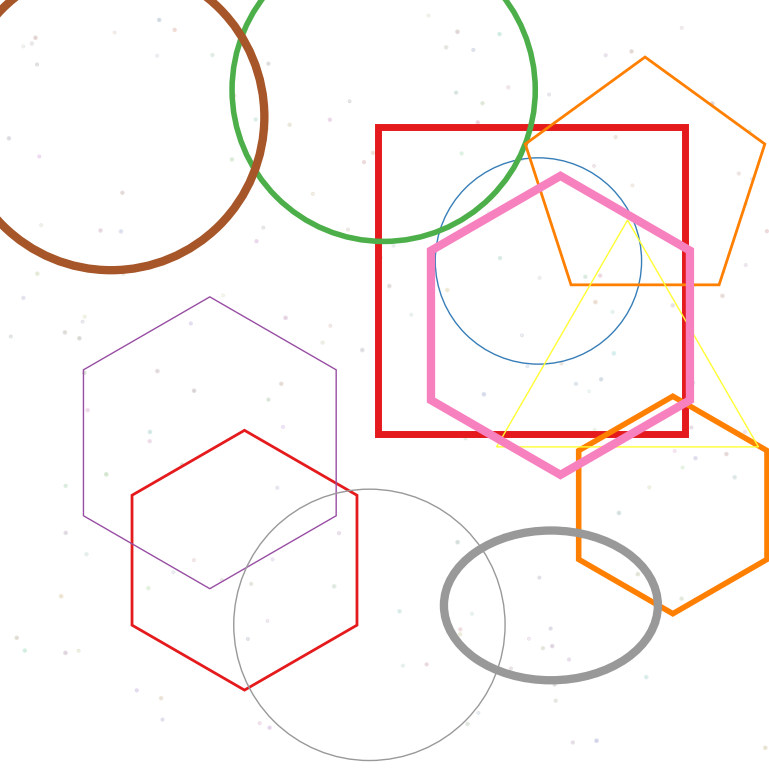[{"shape": "hexagon", "thickness": 1, "radius": 0.84, "center": [0.318, 0.272]}, {"shape": "square", "thickness": 2.5, "radius": 1.0, "center": [0.69, 0.636]}, {"shape": "circle", "thickness": 0.5, "radius": 0.67, "center": [0.699, 0.661]}, {"shape": "circle", "thickness": 2, "radius": 0.98, "center": [0.498, 0.883]}, {"shape": "hexagon", "thickness": 0.5, "radius": 0.95, "center": [0.272, 0.425]}, {"shape": "pentagon", "thickness": 1, "radius": 0.82, "center": [0.838, 0.762]}, {"shape": "hexagon", "thickness": 2, "radius": 0.71, "center": [0.874, 0.344]}, {"shape": "triangle", "thickness": 0.5, "radius": 0.98, "center": [0.815, 0.518]}, {"shape": "circle", "thickness": 3, "radius": 1.0, "center": [0.144, 0.848]}, {"shape": "hexagon", "thickness": 3, "radius": 0.97, "center": [0.728, 0.577]}, {"shape": "circle", "thickness": 0.5, "radius": 0.88, "center": [0.48, 0.189]}, {"shape": "oval", "thickness": 3, "radius": 0.69, "center": [0.715, 0.214]}]